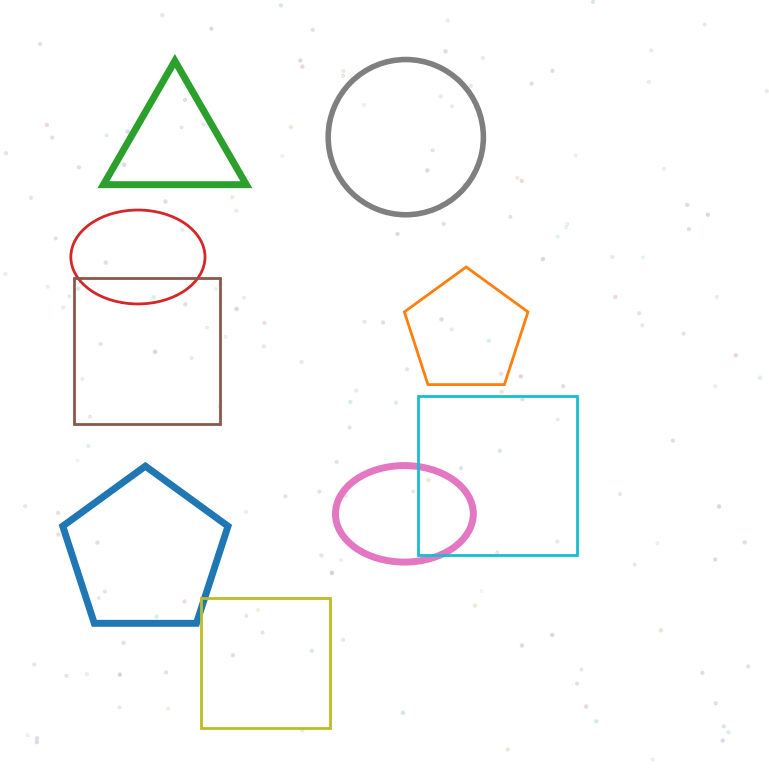[{"shape": "pentagon", "thickness": 2.5, "radius": 0.56, "center": [0.189, 0.282]}, {"shape": "pentagon", "thickness": 1, "radius": 0.42, "center": [0.605, 0.569]}, {"shape": "triangle", "thickness": 2.5, "radius": 0.54, "center": [0.227, 0.814]}, {"shape": "oval", "thickness": 1, "radius": 0.44, "center": [0.179, 0.666]}, {"shape": "square", "thickness": 1, "radius": 0.47, "center": [0.191, 0.544]}, {"shape": "oval", "thickness": 2.5, "radius": 0.45, "center": [0.525, 0.333]}, {"shape": "circle", "thickness": 2, "radius": 0.5, "center": [0.527, 0.822]}, {"shape": "square", "thickness": 1, "radius": 0.42, "center": [0.345, 0.139]}, {"shape": "square", "thickness": 1, "radius": 0.52, "center": [0.646, 0.383]}]